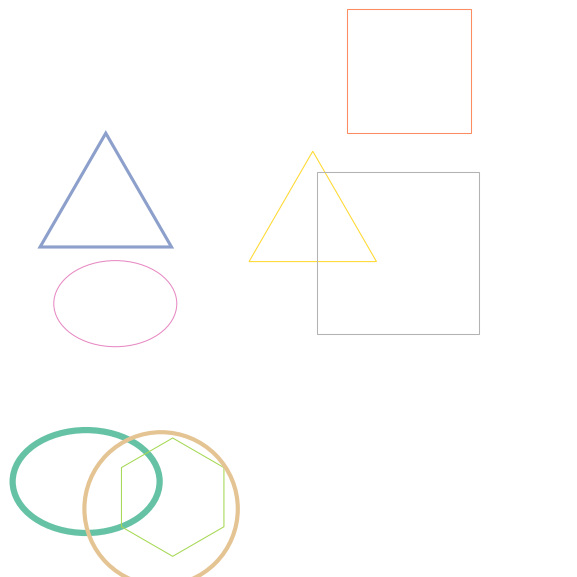[{"shape": "oval", "thickness": 3, "radius": 0.64, "center": [0.149, 0.165]}, {"shape": "square", "thickness": 0.5, "radius": 0.54, "center": [0.709, 0.877]}, {"shape": "triangle", "thickness": 1.5, "radius": 0.66, "center": [0.183, 0.637]}, {"shape": "oval", "thickness": 0.5, "radius": 0.53, "center": [0.2, 0.473]}, {"shape": "hexagon", "thickness": 0.5, "radius": 0.51, "center": [0.299, 0.138]}, {"shape": "triangle", "thickness": 0.5, "radius": 0.64, "center": [0.542, 0.61]}, {"shape": "circle", "thickness": 2, "radius": 0.66, "center": [0.279, 0.118]}, {"shape": "square", "thickness": 0.5, "radius": 0.7, "center": [0.69, 0.562]}]